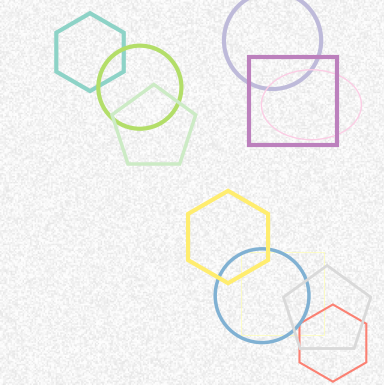[{"shape": "hexagon", "thickness": 3, "radius": 0.51, "center": [0.234, 0.865]}, {"shape": "square", "thickness": 0.5, "radius": 0.54, "center": [0.735, 0.236]}, {"shape": "circle", "thickness": 3, "radius": 0.63, "center": [0.708, 0.895]}, {"shape": "hexagon", "thickness": 1.5, "radius": 0.5, "center": [0.865, 0.109]}, {"shape": "circle", "thickness": 2.5, "radius": 0.61, "center": [0.681, 0.232]}, {"shape": "circle", "thickness": 3, "radius": 0.54, "center": [0.363, 0.773]}, {"shape": "oval", "thickness": 1, "radius": 0.65, "center": [0.809, 0.728]}, {"shape": "pentagon", "thickness": 2, "radius": 0.6, "center": [0.85, 0.191]}, {"shape": "square", "thickness": 3, "radius": 0.57, "center": [0.761, 0.738]}, {"shape": "pentagon", "thickness": 2.5, "radius": 0.57, "center": [0.4, 0.666]}, {"shape": "hexagon", "thickness": 3, "radius": 0.6, "center": [0.592, 0.384]}]